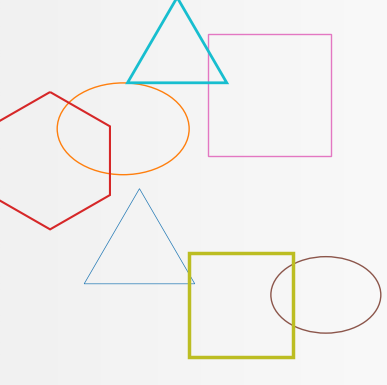[{"shape": "triangle", "thickness": 0.5, "radius": 0.82, "center": [0.36, 0.345]}, {"shape": "oval", "thickness": 1, "radius": 0.85, "center": [0.318, 0.665]}, {"shape": "hexagon", "thickness": 1.5, "radius": 0.89, "center": [0.129, 0.583]}, {"shape": "oval", "thickness": 1, "radius": 0.71, "center": [0.841, 0.234]}, {"shape": "square", "thickness": 1, "radius": 0.79, "center": [0.696, 0.753]}, {"shape": "square", "thickness": 2.5, "radius": 0.67, "center": [0.622, 0.207]}, {"shape": "triangle", "thickness": 2, "radius": 0.74, "center": [0.457, 0.859]}]